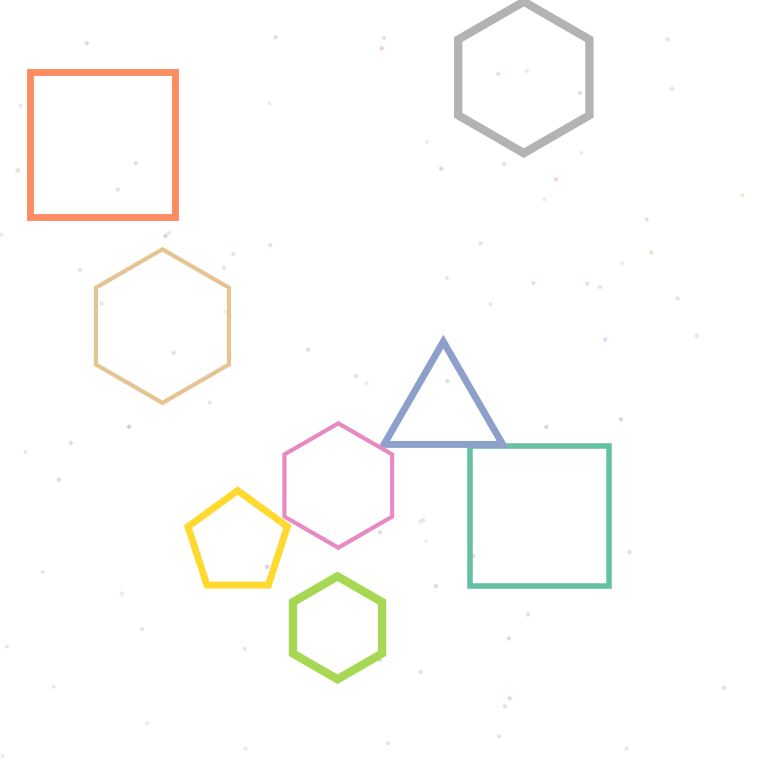[{"shape": "square", "thickness": 2, "radius": 0.45, "center": [0.701, 0.33]}, {"shape": "square", "thickness": 2.5, "radius": 0.47, "center": [0.133, 0.813]}, {"shape": "triangle", "thickness": 2.5, "radius": 0.44, "center": [0.576, 0.467]}, {"shape": "hexagon", "thickness": 1.5, "radius": 0.4, "center": [0.439, 0.369]}, {"shape": "hexagon", "thickness": 3, "radius": 0.33, "center": [0.438, 0.185]}, {"shape": "pentagon", "thickness": 2.5, "radius": 0.34, "center": [0.309, 0.295]}, {"shape": "hexagon", "thickness": 1.5, "radius": 0.5, "center": [0.211, 0.577]}, {"shape": "hexagon", "thickness": 3, "radius": 0.49, "center": [0.68, 0.899]}]